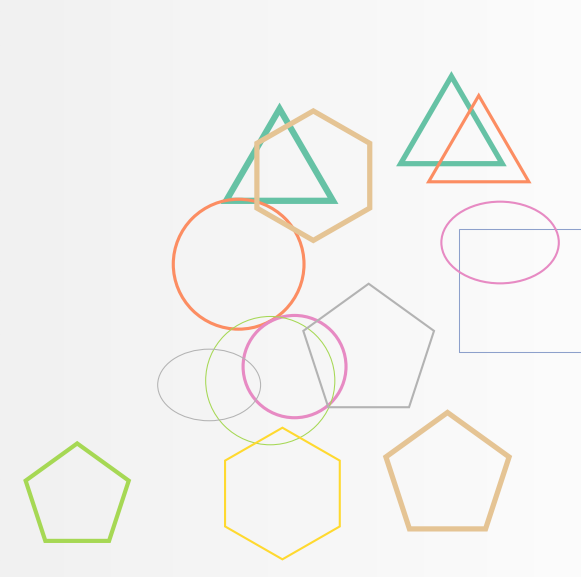[{"shape": "triangle", "thickness": 2.5, "radius": 0.5, "center": [0.777, 0.766]}, {"shape": "triangle", "thickness": 3, "radius": 0.53, "center": [0.481, 0.705]}, {"shape": "triangle", "thickness": 1.5, "radius": 0.5, "center": [0.824, 0.734]}, {"shape": "circle", "thickness": 1.5, "radius": 0.56, "center": [0.411, 0.542]}, {"shape": "square", "thickness": 0.5, "radius": 0.53, "center": [0.895, 0.497]}, {"shape": "circle", "thickness": 1.5, "radius": 0.44, "center": [0.507, 0.364]}, {"shape": "oval", "thickness": 1, "radius": 0.51, "center": [0.86, 0.579]}, {"shape": "pentagon", "thickness": 2, "radius": 0.47, "center": [0.133, 0.138]}, {"shape": "circle", "thickness": 0.5, "radius": 0.56, "center": [0.465, 0.34]}, {"shape": "hexagon", "thickness": 1, "radius": 0.57, "center": [0.486, 0.145]}, {"shape": "pentagon", "thickness": 2.5, "radius": 0.56, "center": [0.77, 0.173]}, {"shape": "hexagon", "thickness": 2.5, "radius": 0.56, "center": [0.539, 0.695]}, {"shape": "pentagon", "thickness": 1, "radius": 0.59, "center": [0.634, 0.39]}, {"shape": "oval", "thickness": 0.5, "radius": 0.44, "center": [0.36, 0.333]}]